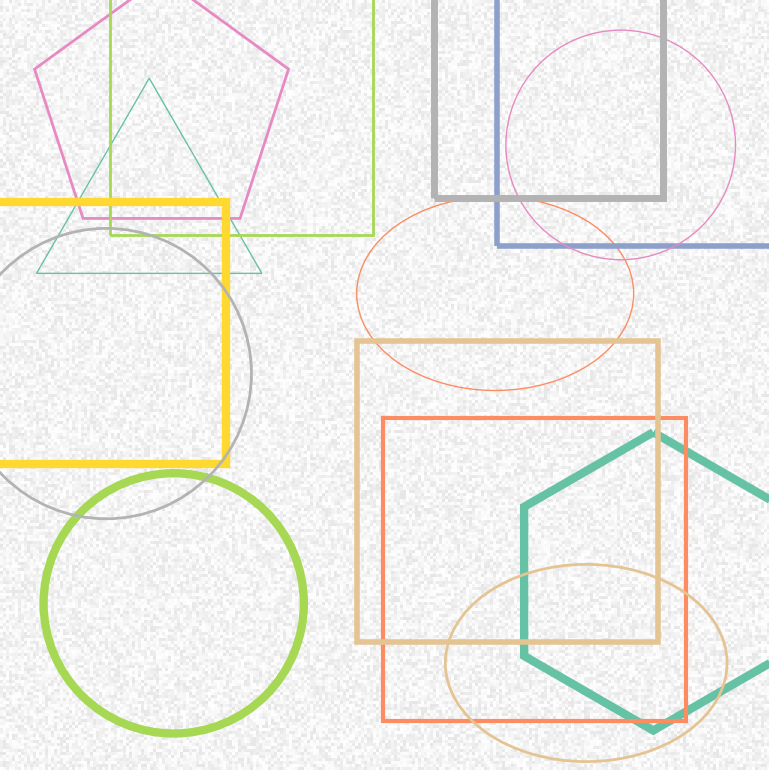[{"shape": "hexagon", "thickness": 3, "radius": 0.97, "center": [0.848, 0.245]}, {"shape": "triangle", "thickness": 0.5, "radius": 0.84, "center": [0.194, 0.729]}, {"shape": "oval", "thickness": 0.5, "radius": 0.9, "center": [0.643, 0.619]}, {"shape": "square", "thickness": 1.5, "radius": 0.98, "center": [0.694, 0.26]}, {"shape": "square", "thickness": 2, "radius": 0.96, "center": [0.839, 0.874]}, {"shape": "pentagon", "thickness": 1, "radius": 0.87, "center": [0.21, 0.857]}, {"shape": "circle", "thickness": 0.5, "radius": 0.75, "center": [0.806, 0.812]}, {"shape": "circle", "thickness": 3, "radius": 0.84, "center": [0.226, 0.216]}, {"shape": "square", "thickness": 1, "radius": 0.85, "center": [0.314, 0.865]}, {"shape": "square", "thickness": 3, "radius": 0.85, "center": [0.123, 0.567]}, {"shape": "oval", "thickness": 1, "radius": 0.91, "center": [0.761, 0.139]}, {"shape": "square", "thickness": 2, "radius": 0.98, "center": [0.66, 0.361]}, {"shape": "circle", "thickness": 1, "radius": 0.94, "center": [0.138, 0.515]}, {"shape": "square", "thickness": 2.5, "radius": 0.74, "center": [0.713, 0.891]}]